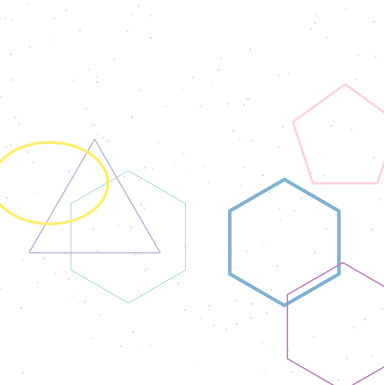[{"shape": "hexagon", "thickness": 0.5, "radius": 0.86, "center": [0.333, 0.385]}, {"shape": "triangle", "thickness": 1, "radius": 0.98, "center": [0.246, 0.442]}, {"shape": "hexagon", "thickness": 2.5, "radius": 0.82, "center": [0.739, 0.37]}, {"shape": "pentagon", "thickness": 1.5, "radius": 0.71, "center": [0.896, 0.639]}, {"shape": "hexagon", "thickness": 1, "radius": 0.83, "center": [0.891, 0.152]}, {"shape": "oval", "thickness": 2, "radius": 0.76, "center": [0.129, 0.524]}]